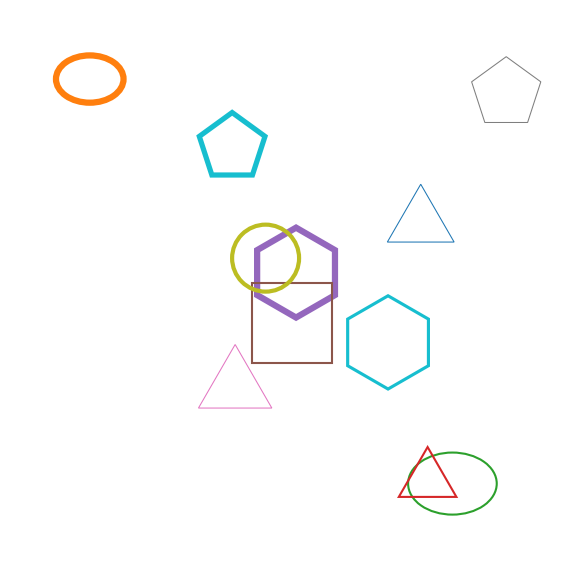[{"shape": "triangle", "thickness": 0.5, "radius": 0.33, "center": [0.729, 0.613]}, {"shape": "oval", "thickness": 3, "radius": 0.29, "center": [0.155, 0.862]}, {"shape": "oval", "thickness": 1, "radius": 0.38, "center": [0.783, 0.162]}, {"shape": "triangle", "thickness": 1, "radius": 0.29, "center": [0.74, 0.167]}, {"shape": "hexagon", "thickness": 3, "radius": 0.39, "center": [0.513, 0.527]}, {"shape": "square", "thickness": 1, "radius": 0.35, "center": [0.506, 0.44]}, {"shape": "triangle", "thickness": 0.5, "radius": 0.37, "center": [0.407, 0.329]}, {"shape": "pentagon", "thickness": 0.5, "radius": 0.31, "center": [0.877, 0.838]}, {"shape": "circle", "thickness": 2, "radius": 0.29, "center": [0.46, 0.552]}, {"shape": "hexagon", "thickness": 1.5, "radius": 0.4, "center": [0.672, 0.406]}, {"shape": "pentagon", "thickness": 2.5, "radius": 0.3, "center": [0.402, 0.744]}]